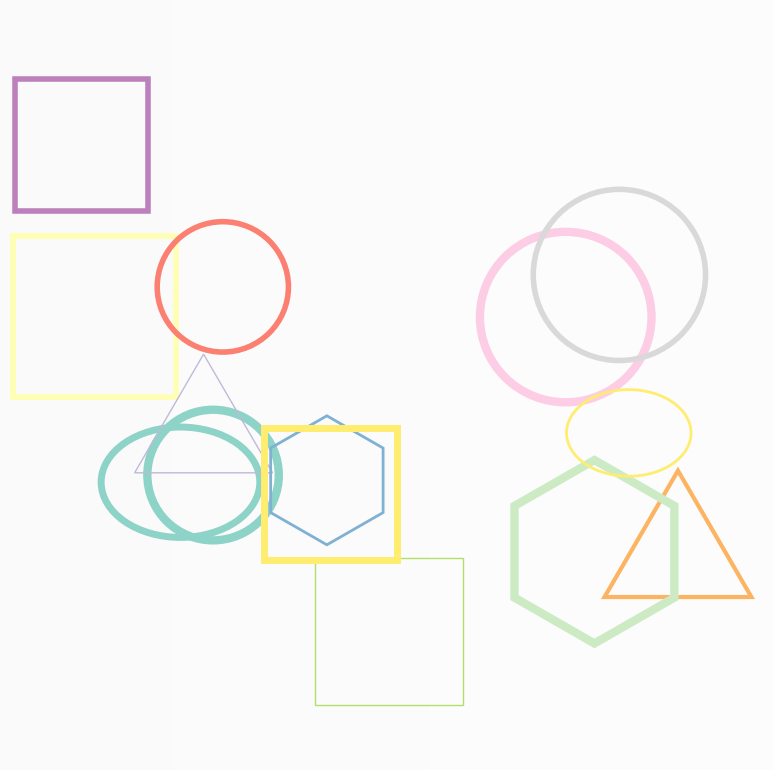[{"shape": "circle", "thickness": 3, "radius": 0.42, "center": [0.275, 0.383]}, {"shape": "oval", "thickness": 2.5, "radius": 0.51, "center": [0.233, 0.374]}, {"shape": "square", "thickness": 2, "radius": 0.52, "center": [0.122, 0.589]}, {"shape": "triangle", "thickness": 0.5, "radius": 0.51, "center": [0.263, 0.437]}, {"shape": "circle", "thickness": 2, "radius": 0.42, "center": [0.288, 0.627]}, {"shape": "hexagon", "thickness": 1, "radius": 0.42, "center": [0.422, 0.376]}, {"shape": "triangle", "thickness": 1.5, "radius": 0.55, "center": [0.875, 0.279]}, {"shape": "square", "thickness": 0.5, "radius": 0.48, "center": [0.502, 0.18]}, {"shape": "circle", "thickness": 3, "radius": 0.55, "center": [0.73, 0.588]}, {"shape": "circle", "thickness": 2, "radius": 0.56, "center": [0.799, 0.643]}, {"shape": "square", "thickness": 2, "radius": 0.43, "center": [0.105, 0.811]}, {"shape": "hexagon", "thickness": 3, "radius": 0.6, "center": [0.767, 0.283]}, {"shape": "square", "thickness": 2.5, "radius": 0.43, "center": [0.427, 0.358]}, {"shape": "oval", "thickness": 1, "radius": 0.4, "center": [0.811, 0.438]}]